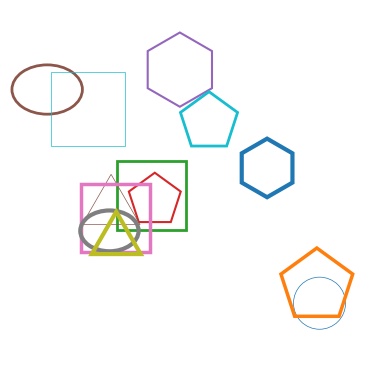[{"shape": "circle", "thickness": 0.5, "radius": 0.34, "center": [0.83, 0.212]}, {"shape": "hexagon", "thickness": 3, "radius": 0.38, "center": [0.694, 0.564]}, {"shape": "pentagon", "thickness": 2.5, "radius": 0.49, "center": [0.823, 0.258]}, {"shape": "square", "thickness": 2, "radius": 0.45, "center": [0.393, 0.492]}, {"shape": "pentagon", "thickness": 1.5, "radius": 0.35, "center": [0.402, 0.481]}, {"shape": "hexagon", "thickness": 1.5, "radius": 0.48, "center": [0.467, 0.819]}, {"shape": "oval", "thickness": 2, "radius": 0.46, "center": [0.123, 0.767]}, {"shape": "triangle", "thickness": 0.5, "radius": 0.43, "center": [0.289, 0.46]}, {"shape": "square", "thickness": 2.5, "radius": 0.44, "center": [0.3, 0.433]}, {"shape": "oval", "thickness": 3, "radius": 0.38, "center": [0.284, 0.4]}, {"shape": "triangle", "thickness": 3, "radius": 0.37, "center": [0.302, 0.377]}, {"shape": "pentagon", "thickness": 2, "radius": 0.39, "center": [0.543, 0.684]}, {"shape": "square", "thickness": 0.5, "radius": 0.48, "center": [0.229, 0.716]}]